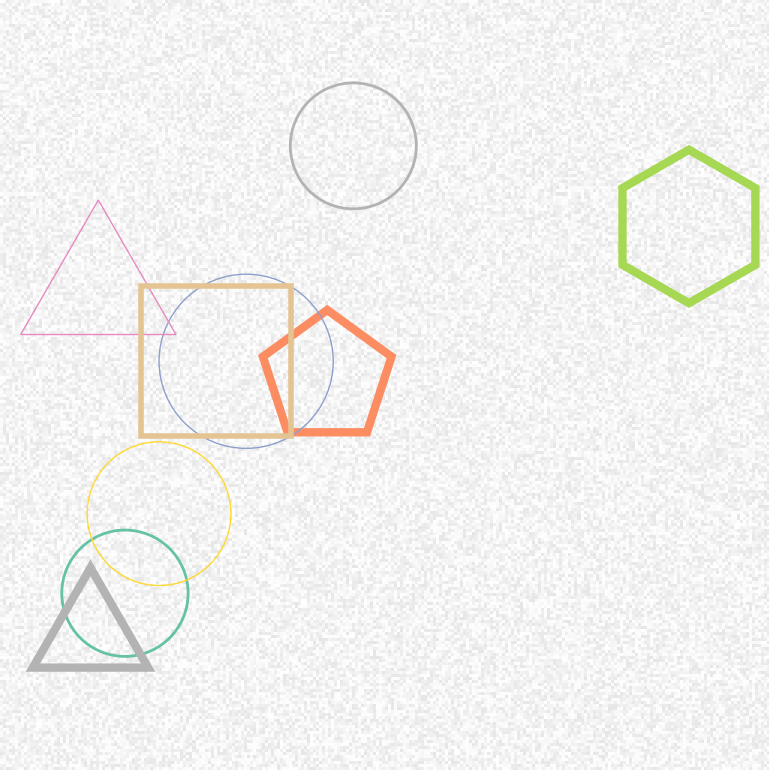[{"shape": "circle", "thickness": 1, "radius": 0.41, "center": [0.162, 0.23]}, {"shape": "pentagon", "thickness": 3, "radius": 0.44, "center": [0.425, 0.51]}, {"shape": "circle", "thickness": 0.5, "radius": 0.57, "center": [0.32, 0.531]}, {"shape": "triangle", "thickness": 0.5, "radius": 0.58, "center": [0.128, 0.624]}, {"shape": "hexagon", "thickness": 3, "radius": 0.5, "center": [0.895, 0.706]}, {"shape": "circle", "thickness": 0.5, "radius": 0.47, "center": [0.207, 0.333]}, {"shape": "square", "thickness": 2, "radius": 0.49, "center": [0.28, 0.531]}, {"shape": "triangle", "thickness": 3, "radius": 0.43, "center": [0.117, 0.176]}, {"shape": "circle", "thickness": 1, "radius": 0.41, "center": [0.459, 0.811]}]